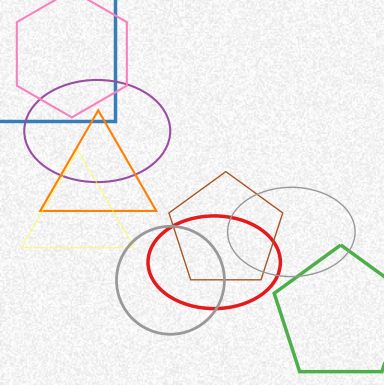[{"shape": "oval", "thickness": 2.5, "radius": 0.86, "center": [0.556, 0.319]}, {"shape": "square", "thickness": 2.5, "radius": 0.8, "center": [0.14, 0.845]}, {"shape": "pentagon", "thickness": 2.5, "radius": 0.91, "center": [0.885, 0.182]}, {"shape": "oval", "thickness": 1.5, "radius": 0.95, "center": [0.253, 0.66]}, {"shape": "triangle", "thickness": 1.5, "radius": 0.87, "center": [0.255, 0.539]}, {"shape": "triangle", "thickness": 0.5, "radius": 0.85, "center": [0.202, 0.441]}, {"shape": "pentagon", "thickness": 1, "radius": 0.78, "center": [0.587, 0.399]}, {"shape": "hexagon", "thickness": 1.5, "radius": 0.82, "center": [0.187, 0.86]}, {"shape": "circle", "thickness": 2, "radius": 0.7, "center": [0.443, 0.272]}, {"shape": "oval", "thickness": 1, "radius": 0.83, "center": [0.757, 0.398]}]